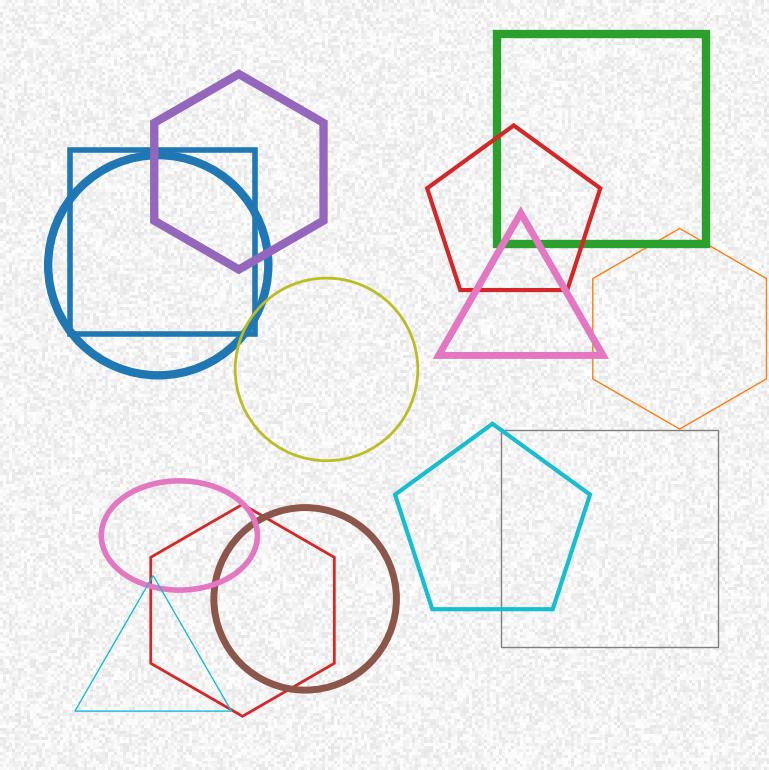[{"shape": "circle", "thickness": 3, "radius": 0.71, "center": [0.205, 0.656]}, {"shape": "square", "thickness": 2, "radius": 0.6, "center": [0.211, 0.686]}, {"shape": "hexagon", "thickness": 0.5, "radius": 0.65, "center": [0.883, 0.573]}, {"shape": "square", "thickness": 3, "radius": 0.68, "center": [0.781, 0.819]}, {"shape": "pentagon", "thickness": 1.5, "radius": 0.59, "center": [0.667, 0.719]}, {"shape": "hexagon", "thickness": 1, "radius": 0.69, "center": [0.315, 0.207]}, {"shape": "hexagon", "thickness": 3, "radius": 0.63, "center": [0.31, 0.777]}, {"shape": "circle", "thickness": 2.5, "radius": 0.59, "center": [0.396, 0.222]}, {"shape": "triangle", "thickness": 2.5, "radius": 0.62, "center": [0.676, 0.6]}, {"shape": "oval", "thickness": 2, "radius": 0.51, "center": [0.233, 0.305]}, {"shape": "square", "thickness": 0.5, "radius": 0.7, "center": [0.792, 0.301]}, {"shape": "circle", "thickness": 1, "radius": 0.59, "center": [0.424, 0.52]}, {"shape": "pentagon", "thickness": 1.5, "radius": 0.67, "center": [0.64, 0.317]}, {"shape": "triangle", "thickness": 0.5, "radius": 0.59, "center": [0.199, 0.135]}]